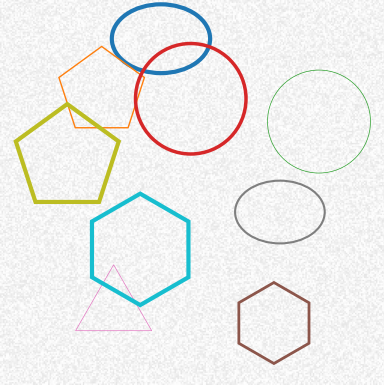[{"shape": "oval", "thickness": 3, "radius": 0.64, "center": [0.418, 0.899]}, {"shape": "pentagon", "thickness": 1, "radius": 0.58, "center": [0.264, 0.763]}, {"shape": "circle", "thickness": 0.5, "radius": 0.67, "center": [0.829, 0.684]}, {"shape": "circle", "thickness": 2.5, "radius": 0.72, "center": [0.495, 0.743]}, {"shape": "hexagon", "thickness": 2, "radius": 0.53, "center": [0.712, 0.161]}, {"shape": "triangle", "thickness": 0.5, "radius": 0.57, "center": [0.295, 0.198]}, {"shape": "oval", "thickness": 1.5, "radius": 0.58, "center": [0.727, 0.449]}, {"shape": "pentagon", "thickness": 3, "radius": 0.7, "center": [0.175, 0.589]}, {"shape": "hexagon", "thickness": 3, "radius": 0.72, "center": [0.364, 0.352]}]